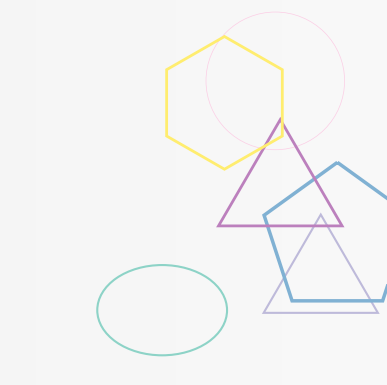[{"shape": "oval", "thickness": 1.5, "radius": 0.84, "center": [0.418, 0.194]}, {"shape": "triangle", "thickness": 1.5, "radius": 0.85, "center": [0.828, 0.272]}, {"shape": "pentagon", "thickness": 2.5, "radius": 0.99, "center": [0.871, 0.379]}, {"shape": "circle", "thickness": 0.5, "radius": 0.89, "center": [0.71, 0.79]}, {"shape": "triangle", "thickness": 2, "radius": 0.92, "center": [0.723, 0.505]}, {"shape": "hexagon", "thickness": 2, "radius": 0.86, "center": [0.579, 0.733]}]